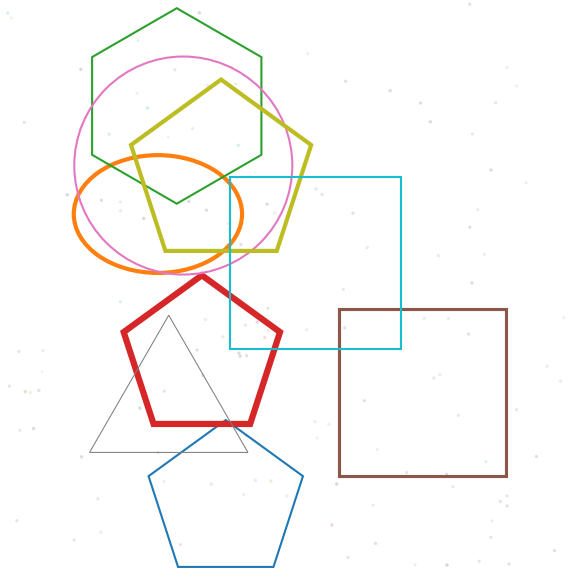[{"shape": "pentagon", "thickness": 1, "radius": 0.7, "center": [0.391, 0.131]}, {"shape": "oval", "thickness": 2, "radius": 0.73, "center": [0.273, 0.629]}, {"shape": "hexagon", "thickness": 1, "radius": 0.85, "center": [0.306, 0.816]}, {"shape": "pentagon", "thickness": 3, "radius": 0.71, "center": [0.35, 0.38]}, {"shape": "square", "thickness": 1.5, "radius": 0.72, "center": [0.732, 0.32]}, {"shape": "circle", "thickness": 1, "radius": 0.94, "center": [0.317, 0.712]}, {"shape": "triangle", "thickness": 0.5, "radius": 0.79, "center": [0.292, 0.295]}, {"shape": "pentagon", "thickness": 2, "radius": 0.82, "center": [0.383, 0.697]}, {"shape": "square", "thickness": 1, "radius": 0.74, "center": [0.546, 0.544]}]